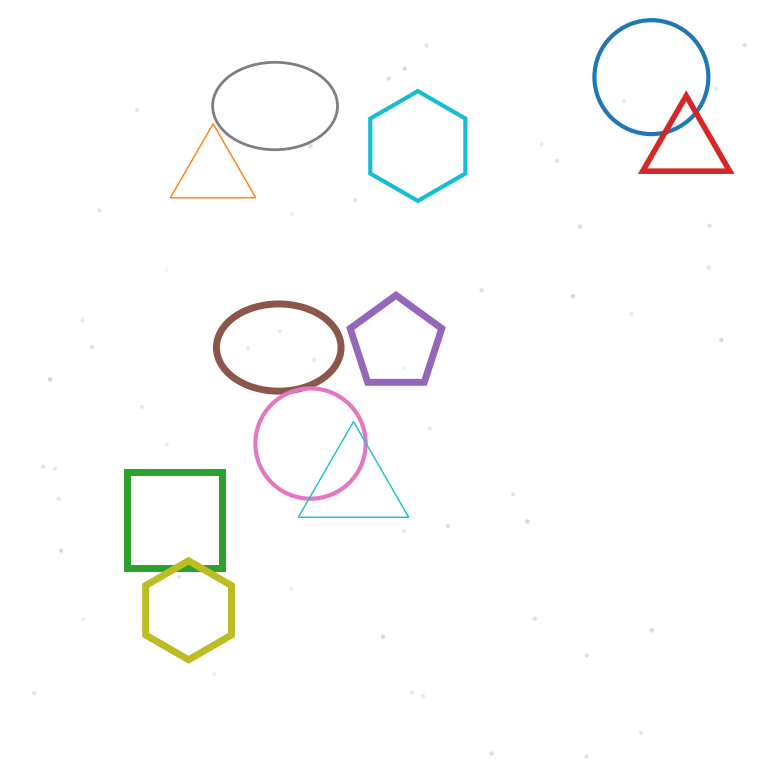[{"shape": "circle", "thickness": 1.5, "radius": 0.37, "center": [0.846, 0.9]}, {"shape": "triangle", "thickness": 0.5, "radius": 0.32, "center": [0.277, 0.775]}, {"shape": "square", "thickness": 2.5, "radius": 0.31, "center": [0.227, 0.325]}, {"shape": "triangle", "thickness": 2, "radius": 0.33, "center": [0.891, 0.81]}, {"shape": "pentagon", "thickness": 2.5, "radius": 0.31, "center": [0.514, 0.554]}, {"shape": "oval", "thickness": 2.5, "radius": 0.4, "center": [0.362, 0.549]}, {"shape": "circle", "thickness": 1.5, "radius": 0.36, "center": [0.403, 0.424]}, {"shape": "oval", "thickness": 1, "radius": 0.41, "center": [0.357, 0.862]}, {"shape": "hexagon", "thickness": 2.5, "radius": 0.32, "center": [0.245, 0.207]}, {"shape": "hexagon", "thickness": 1.5, "radius": 0.36, "center": [0.543, 0.81]}, {"shape": "triangle", "thickness": 0.5, "radius": 0.41, "center": [0.459, 0.37]}]